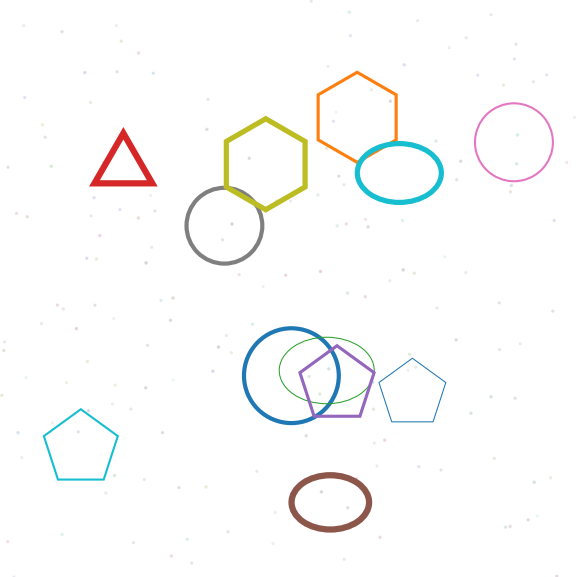[{"shape": "circle", "thickness": 2, "radius": 0.41, "center": [0.505, 0.349]}, {"shape": "pentagon", "thickness": 0.5, "radius": 0.3, "center": [0.714, 0.318]}, {"shape": "hexagon", "thickness": 1.5, "radius": 0.39, "center": [0.618, 0.796]}, {"shape": "oval", "thickness": 0.5, "radius": 0.41, "center": [0.566, 0.358]}, {"shape": "triangle", "thickness": 3, "radius": 0.29, "center": [0.214, 0.711]}, {"shape": "pentagon", "thickness": 1.5, "radius": 0.34, "center": [0.584, 0.333]}, {"shape": "oval", "thickness": 3, "radius": 0.34, "center": [0.572, 0.129]}, {"shape": "circle", "thickness": 1, "radius": 0.34, "center": [0.89, 0.753]}, {"shape": "circle", "thickness": 2, "radius": 0.33, "center": [0.389, 0.608]}, {"shape": "hexagon", "thickness": 2.5, "radius": 0.39, "center": [0.46, 0.715]}, {"shape": "pentagon", "thickness": 1, "radius": 0.34, "center": [0.14, 0.223]}, {"shape": "oval", "thickness": 2.5, "radius": 0.36, "center": [0.691, 0.7]}]